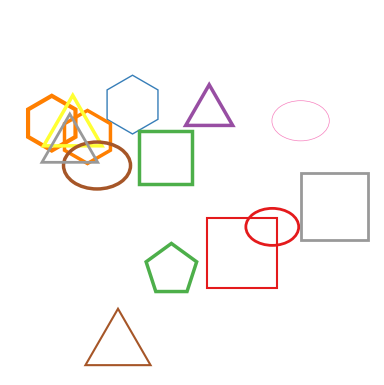[{"shape": "oval", "thickness": 2, "radius": 0.34, "center": [0.707, 0.411]}, {"shape": "square", "thickness": 1.5, "radius": 0.46, "center": [0.629, 0.343]}, {"shape": "hexagon", "thickness": 1, "radius": 0.38, "center": [0.344, 0.728]}, {"shape": "pentagon", "thickness": 2.5, "radius": 0.35, "center": [0.445, 0.299]}, {"shape": "square", "thickness": 2.5, "radius": 0.34, "center": [0.43, 0.591]}, {"shape": "triangle", "thickness": 2.5, "radius": 0.35, "center": [0.543, 0.709]}, {"shape": "hexagon", "thickness": 2.5, "radius": 0.34, "center": [0.227, 0.644]}, {"shape": "hexagon", "thickness": 3, "radius": 0.36, "center": [0.134, 0.68]}, {"shape": "triangle", "thickness": 2.5, "radius": 0.44, "center": [0.189, 0.665]}, {"shape": "triangle", "thickness": 1.5, "radius": 0.49, "center": [0.306, 0.1]}, {"shape": "oval", "thickness": 2.5, "radius": 0.44, "center": [0.252, 0.57]}, {"shape": "oval", "thickness": 0.5, "radius": 0.37, "center": [0.781, 0.686]}, {"shape": "triangle", "thickness": 2, "radius": 0.42, "center": [0.181, 0.62]}, {"shape": "square", "thickness": 2, "radius": 0.44, "center": [0.87, 0.464]}]